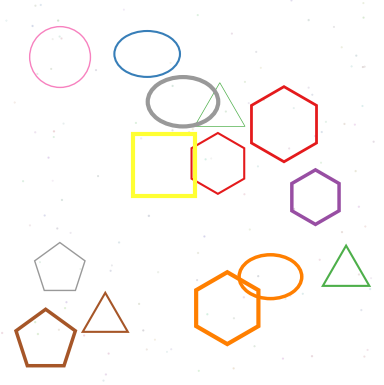[{"shape": "hexagon", "thickness": 2, "radius": 0.49, "center": [0.738, 0.677]}, {"shape": "hexagon", "thickness": 1.5, "radius": 0.4, "center": [0.566, 0.576]}, {"shape": "oval", "thickness": 1.5, "radius": 0.43, "center": [0.382, 0.86]}, {"shape": "triangle", "thickness": 1.5, "radius": 0.35, "center": [0.899, 0.292]}, {"shape": "triangle", "thickness": 0.5, "radius": 0.38, "center": [0.571, 0.71]}, {"shape": "hexagon", "thickness": 2.5, "radius": 0.35, "center": [0.819, 0.488]}, {"shape": "hexagon", "thickness": 3, "radius": 0.47, "center": [0.59, 0.2]}, {"shape": "oval", "thickness": 2.5, "radius": 0.41, "center": [0.702, 0.281]}, {"shape": "square", "thickness": 3, "radius": 0.4, "center": [0.425, 0.572]}, {"shape": "pentagon", "thickness": 2.5, "radius": 0.41, "center": [0.119, 0.116]}, {"shape": "triangle", "thickness": 1.5, "radius": 0.34, "center": [0.273, 0.172]}, {"shape": "circle", "thickness": 1, "radius": 0.39, "center": [0.156, 0.852]}, {"shape": "oval", "thickness": 3, "radius": 0.46, "center": [0.475, 0.736]}, {"shape": "pentagon", "thickness": 1, "radius": 0.34, "center": [0.155, 0.301]}]